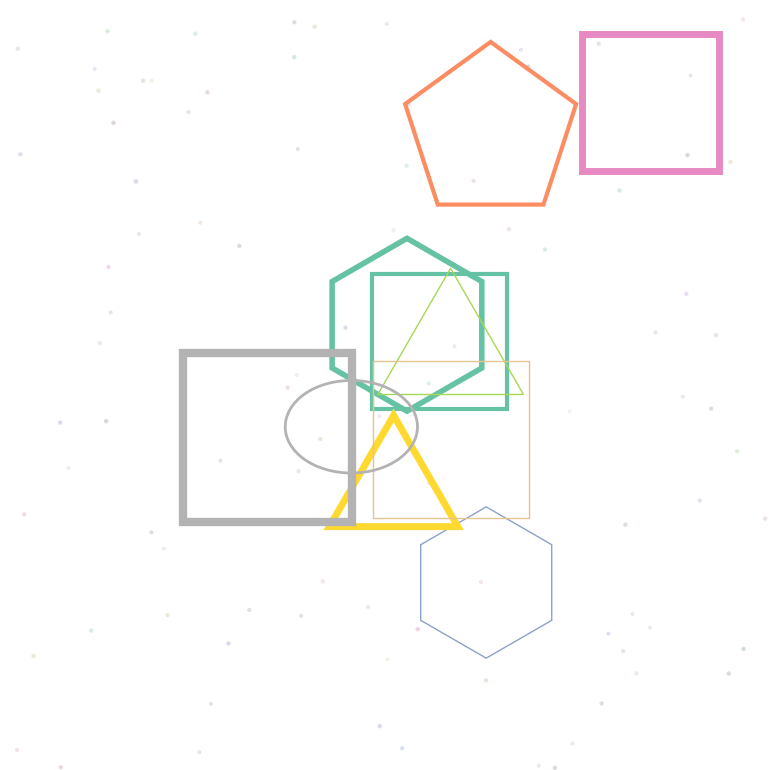[{"shape": "hexagon", "thickness": 2, "radius": 0.56, "center": [0.529, 0.578]}, {"shape": "square", "thickness": 1.5, "radius": 0.44, "center": [0.571, 0.556]}, {"shape": "pentagon", "thickness": 1.5, "radius": 0.58, "center": [0.637, 0.829]}, {"shape": "hexagon", "thickness": 0.5, "radius": 0.49, "center": [0.631, 0.243]}, {"shape": "square", "thickness": 2.5, "radius": 0.45, "center": [0.845, 0.867]}, {"shape": "triangle", "thickness": 0.5, "radius": 0.55, "center": [0.585, 0.542]}, {"shape": "triangle", "thickness": 2.5, "radius": 0.48, "center": [0.511, 0.364]}, {"shape": "square", "thickness": 0.5, "radius": 0.51, "center": [0.585, 0.429]}, {"shape": "oval", "thickness": 1, "radius": 0.43, "center": [0.456, 0.446]}, {"shape": "square", "thickness": 3, "radius": 0.55, "center": [0.347, 0.431]}]